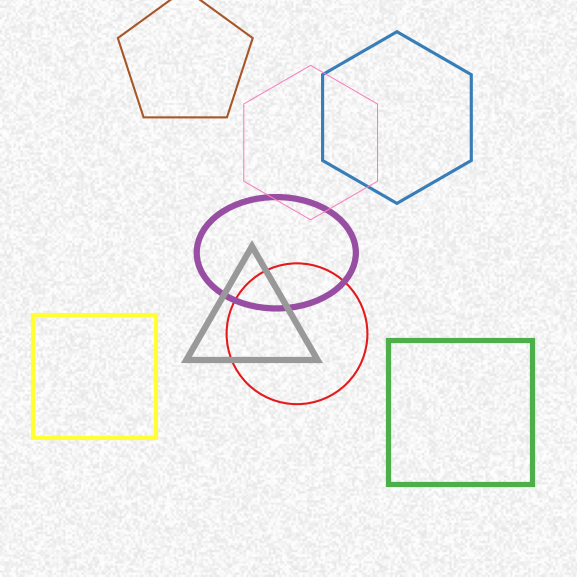[{"shape": "circle", "thickness": 1, "radius": 0.61, "center": [0.514, 0.421]}, {"shape": "hexagon", "thickness": 1.5, "radius": 0.74, "center": [0.687, 0.796]}, {"shape": "square", "thickness": 2.5, "radius": 0.62, "center": [0.796, 0.286]}, {"shape": "oval", "thickness": 3, "radius": 0.69, "center": [0.478, 0.561]}, {"shape": "square", "thickness": 2, "radius": 0.53, "center": [0.163, 0.347]}, {"shape": "pentagon", "thickness": 1, "radius": 0.61, "center": [0.321, 0.895]}, {"shape": "hexagon", "thickness": 0.5, "radius": 0.67, "center": [0.538, 0.752]}, {"shape": "triangle", "thickness": 3, "radius": 0.66, "center": [0.436, 0.441]}]